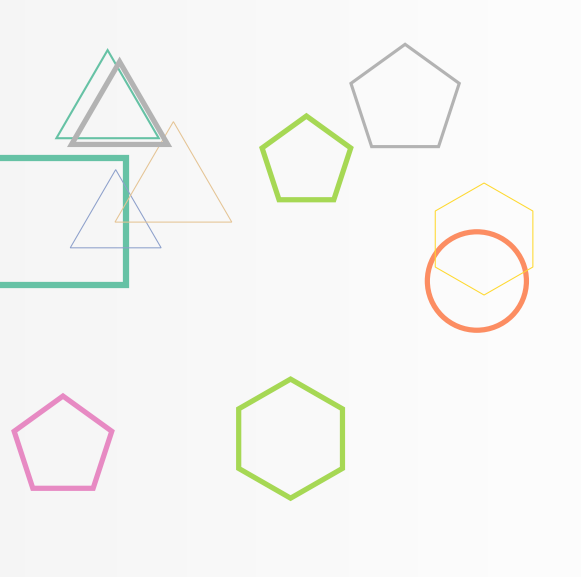[{"shape": "square", "thickness": 3, "radius": 0.55, "center": [0.107, 0.616]}, {"shape": "triangle", "thickness": 1, "radius": 0.51, "center": [0.185, 0.811]}, {"shape": "circle", "thickness": 2.5, "radius": 0.43, "center": [0.82, 0.513]}, {"shape": "triangle", "thickness": 0.5, "radius": 0.45, "center": [0.199, 0.615]}, {"shape": "pentagon", "thickness": 2.5, "radius": 0.44, "center": [0.108, 0.225]}, {"shape": "pentagon", "thickness": 2.5, "radius": 0.4, "center": [0.527, 0.718]}, {"shape": "hexagon", "thickness": 2.5, "radius": 0.52, "center": [0.5, 0.24]}, {"shape": "hexagon", "thickness": 0.5, "radius": 0.48, "center": [0.833, 0.585]}, {"shape": "triangle", "thickness": 0.5, "radius": 0.58, "center": [0.298, 0.673]}, {"shape": "pentagon", "thickness": 1.5, "radius": 0.49, "center": [0.697, 0.824]}, {"shape": "triangle", "thickness": 2.5, "radius": 0.48, "center": [0.206, 0.797]}]